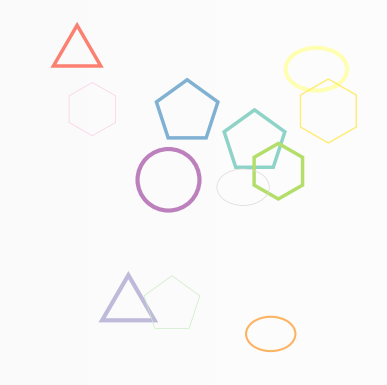[{"shape": "pentagon", "thickness": 2.5, "radius": 0.41, "center": [0.657, 0.632]}, {"shape": "oval", "thickness": 3, "radius": 0.4, "center": [0.816, 0.82]}, {"shape": "triangle", "thickness": 3, "radius": 0.39, "center": [0.331, 0.207]}, {"shape": "triangle", "thickness": 2.5, "radius": 0.35, "center": [0.199, 0.864]}, {"shape": "pentagon", "thickness": 2.5, "radius": 0.42, "center": [0.483, 0.709]}, {"shape": "oval", "thickness": 1.5, "radius": 0.32, "center": [0.699, 0.133]}, {"shape": "hexagon", "thickness": 2.5, "radius": 0.36, "center": [0.718, 0.555]}, {"shape": "hexagon", "thickness": 0.5, "radius": 0.35, "center": [0.238, 0.717]}, {"shape": "oval", "thickness": 0.5, "radius": 0.34, "center": [0.627, 0.514]}, {"shape": "circle", "thickness": 3, "radius": 0.4, "center": [0.435, 0.533]}, {"shape": "pentagon", "thickness": 0.5, "radius": 0.38, "center": [0.444, 0.208]}, {"shape": "hexagon", "thickness": 1, "radius": 0.42, "center": [0.847, 0.712]}]